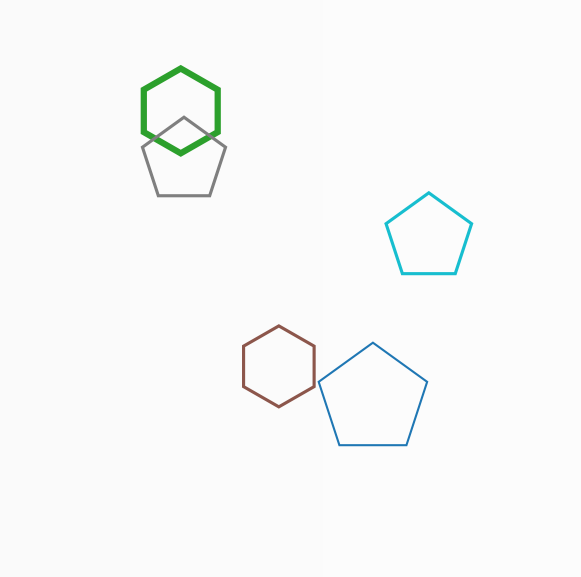[{"shape": "pentagon", "thickness": 1, "radius": 0.49, "center": [0.642, 0.308]}, {"shape": "hexagon", "thickness": 3, "radius": 0.37, "center": [0.311, 0.807]}, {"shape": "hexagon", "thickness": 1.5, "radius": 0.35, "center": [0.48, 0.365]}, {"shape": "pentagon", "thickness": 1.5, "radius": 0.38, "center": [0.317, 0.721]}, {"shape": "pentagon", "thickness": 1.5, "radius": 0.39, "center": [0.738, 0.588]}]